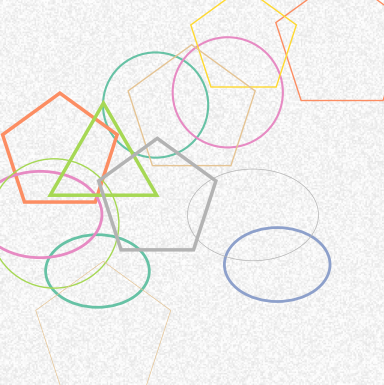[{"shape": "circle", "thickness": 1.5, "radius": 0.68, "center": [0.404, 0.727]}, {"shape": "oval", "thickness": 2, "radius": 0.67, "center": [0.253, 0.296]}, {"shape": "pentagon", "thickness": 2.5, "radius": 0.78, "center": [0.156, 0.602]}, {"shape": "pentagon", "thickness": 1, "radius": 0.9, "center": [0.889, 0.885]}, {"shape": "oval", "thickness": 2, "radius": 0.69, "center": [0.72, 0.313]}, {"shape": "circle", "thickness": 1.5, "radius": 0.72, "center": [0.592, 0.76]}, {"shape": "oval", "thickness": 2, "radius": 0.8, "center": [0.105, 0.443]}, {"shape": "triangle", "thickness": 2.5, "radius": 0.8, "center": [0.269, 0.573]}, {"shape": "circle", "thickness": 1, "radius": 0.84, "center": [0.141, 0.42]}, {"shape": "pentagon", "thickness": 1, "radius": 0.72, "center": [0.633, 0.891]}, {"shape": "pentagon", "thickness": 0.5, "radius": 0.92, "center": [0.268, 0.137]}, {"shape": "pentagon", "thickness": 1, "radius": 0.87, "center": [0.498, 0.71]}, {"shape": "pentagon", "thickness": 2.5, "radius": 0.8, "center": [0.409, 0.481]}, {"shape": "oval", "thickness": 0.5, "radius": 0.85, "center": [0.657, 0.442]}]